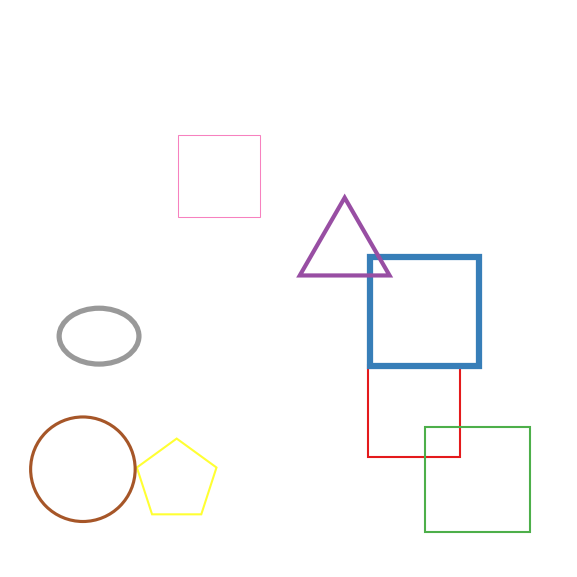[{"shape": "square", "thickness": 1, "radius": 0.4, "center": [0.717, 0.288]}, {"shape": "square", "thickness": 3, "radius": 0.47, "center": [0.734, 0.459]}, {"shape": "square", "thickness": 1, "radius": 0.45, "center": [0.827, 0.169]}, {"shape": "triangle", "thickness": 2, "radius": 0.45, "center": [0.597, 0.567]}, {"shape": "pentagon", "thickness": 1, "radius": 0.36, "center": [0.306, 0.167]}, {"shape": "circle", "thickness": 1.5, "radius": 0.45, "center": [0.144, 0.187]}, {"shape": "square", "thickness": 0.5, "radius": 0.36, "center": [0.38, 0.695]}, {"shape": "oval", "thickness": 2.5, "radius": 0.35, "center": [0.171, 0.417]}]